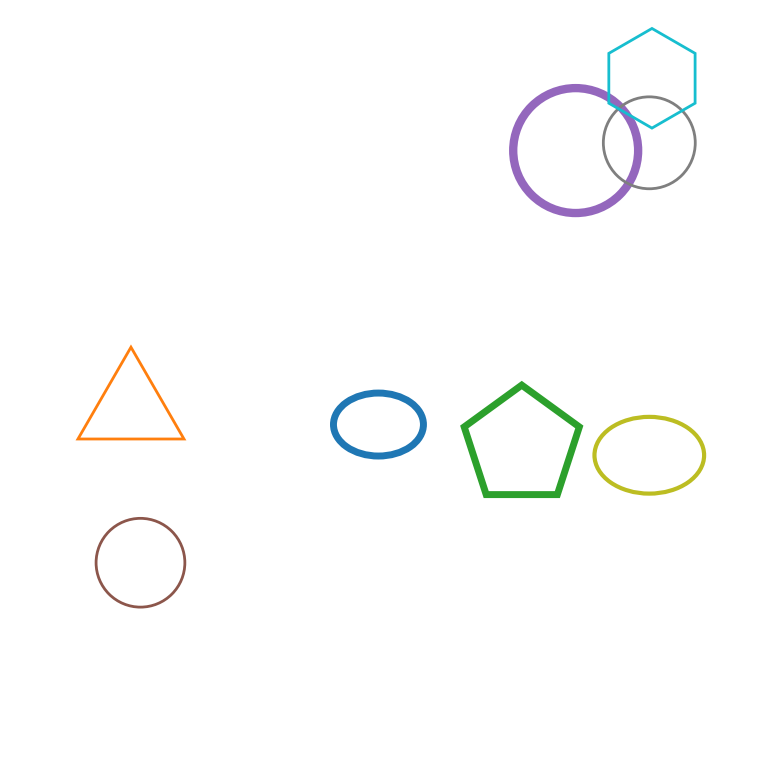[{"shape": "oval", "thickness": 2.5, "radius": 0.29, "center": [0.492, 0.449]}, {"shape": "triangle", "thickness": 1, "radius": 0.4, "center": [0.17, 0.47]}, {"shape": "pentagon", "thickness": 2.5, "radius": 0.39, "center": [0.678, 0.421]}, {"shape": "circle", "thickness": 3, "radius": 0.41, "center": [0.748, 0.804]}, {"shape": "circle", "thickness": 1, "radius": 0.29, "center": [0.182, 0.269]}, {"shape": "circle", "thickness": 1, "radius": 0.3, "center": [0.843, 0.815]}, {"shape": "oval", "thickness": 1.5, "radius": 0.36, "center": [0.843, 0.409]}, {"shape": "hexagon", "thickness": 1, "radius": 0.32, "center": [0.847, 0.898]}]